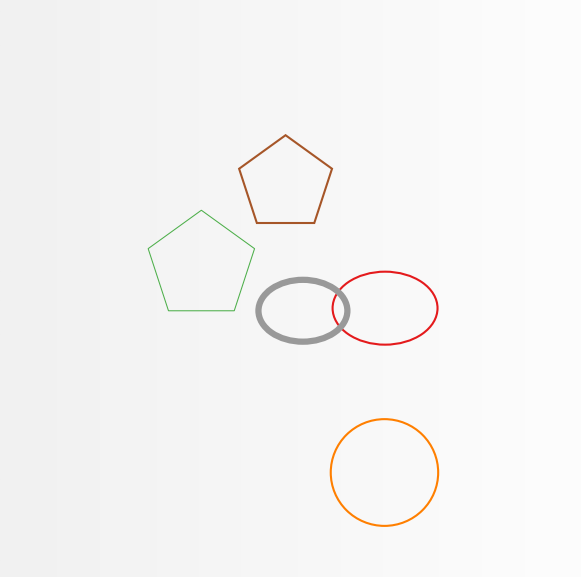[{"shape": "oval", "thickness": 1, "radius": 0.45, "center": [0.662, 0.466]}, {"shape": "pentagon", "thickness": 0.5, "radius": 0.48, "center": [0.346, 0.539]}, {"shape": "circle", "thickness": 1, "radius": 0.46, "center": [0.661, 0.181]}, {"shape": "pentagon", "thickness": 1, "radius": 0.42, "center": [0.491, 0.681]}, {"shape": "oval", "thickness": 3, "radius": 0.38, "center": [0.521, 0.461]}]